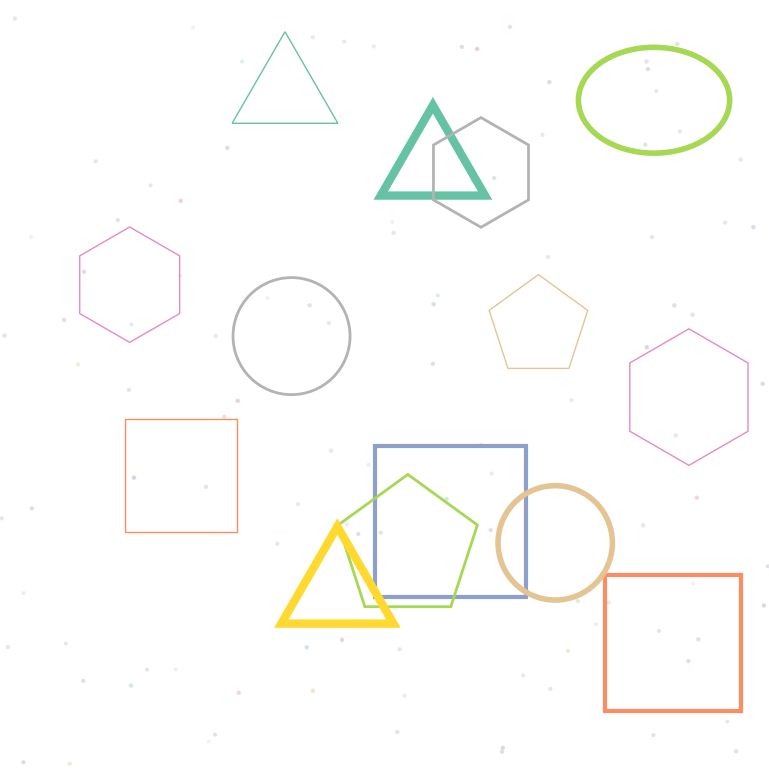[{"shape": "triangle", "thickness": 3, "radius": 0.39, "center": [0.562, 0.785]}, {"shape": "triangle", "thickness": 0.5, "radius": 0.4, "center": [0.37, 0.88]}, {"shape": "square", "thickness": 1.5, "radius": 0.44, "center": [0.874, 0.165]}, {"shape": "square", "thickness": 0.5, "radius": 0.37, "center": [0.235, 0.382]}, {"shape": "square", "thickness": 1.5, "radius": 0.49, "center": [0.585, 0.323]}, {"shape": "hexagon", "thickness": 0.5, "radius": 0.44, "center": [0.895, 0.484]}, {"shape": "hexagon", "thickness": 0.5, "radius": 0.37, "center": [0.168, 0.63]}, {"shape": "pentagon", "thickness": 1, "radius": 0.47, "center": [0.53, 0.289]}, {"shape": "oval", "thickness": 2, "radius": 0.49, "center": [0.849, 0.87]}, {"shape": "triangle", "thickness": 3, "radius": 0.42, "center": [0.438, 0.232]}, {"shape": "pentagon", "thickness": 0.5, "radius": 0.34, "center": [0.699, 0.576]}, {"shape": "circle", "thickness": 2, "radius": 0.37, "center": [0.721, 0.295]}, {"shape": "circle", "thickness": 1, "radius": 0.38, "center": [0.379, 0.563]}, {"shape": "hexagon", "thickness": 1, "radius": 0.36, "center": [0.625, 0.776]}]